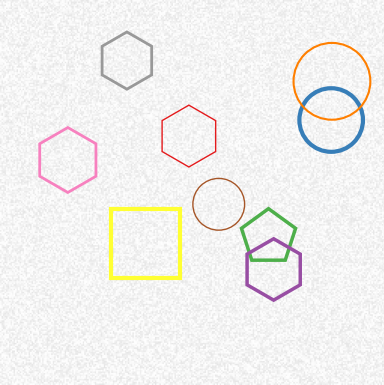[{"shape": "hexagon", "thickness": 1, "radius": 0.4, "center": [0.491, 0.647]}, {"shape": "circle", "thickness": 3, "radius": 0.41, "center": [0.86, 0.688]}, {"shape": "pentagon", "thickness": 2.5, "radius": 0.37, "center": [0.697, 0.384]}, {"shape": "hexagon", "thickness": 2.5, "radius": 0.4, "center": [0.711, 0.3]}, {"shape": "circle", "thickness": 1.5, "radius": 0.5, "center": [0.862, 0.789]}, {"shape": "square", "thickness": 3, "radius": 0.45, "center": [0.378, 0.368]}, {"shape": "circle", "thickness": 1, "radius": 0.34, "center": [0.568, 0.469]}, {"shape": "hexagon", "thickness": 2, "radius": 0.42, "center": [0.176, 0.584]}, {"shape": "hexagon", "thickness": 2, "radius": 0.37, "center": [0.33, 0.843]}]